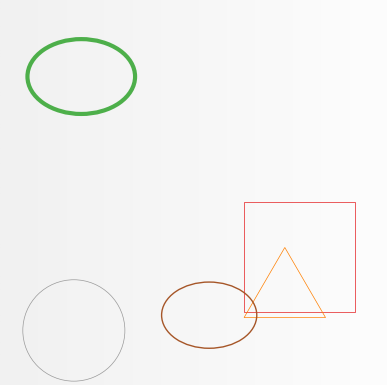[{"shape": "square", "thickness": 0.5, "radius": 0.72, "center": [0.773, 0.332]}, {"shape": "oval", "thickness": 3, "radius": 0.69, "center": [0.21, 0.801]}, {"shape": "triangle", "thickness": 0.5, "radius": 0.61, "center": [0.735, 0.236]}, {"shape": "oval", "thickness": 1, "radius": 0.61, "center": [0.54, 0.181]}, {"shape": "circle", "thickness": 0.5, "radius": 0.66, "center": [0.191, 0.142]}]